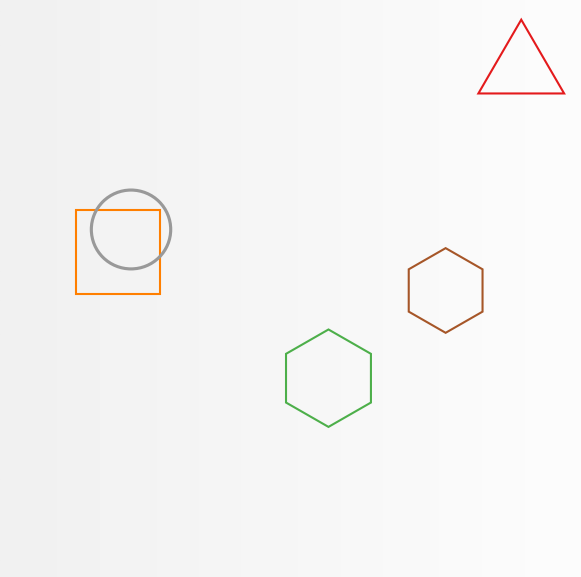[{"shape": "triangle", "thickness": 1, "radius": 0.43, "center": [0.897, 0.88]}, {"shape": "hexagon", "thickness": 1, "radius": 0.42, "center": [0.565, 0.344]}, {"shape": "square", "thickness": 1, "radius": 0.36, "center": [0.204, 0.563]}, {"shape": "hexagon", "thickness": 1, "radius": 0.37, "center": [0.767, 0.496]}, {"shape": "circle", "thickness": 1.5, "radius": 0.34, "center": [0.225, 0.602]}]